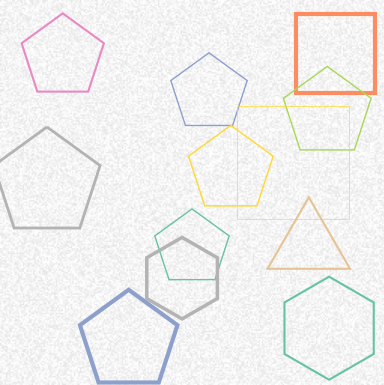[{"shape": "pentagon", "thickness": 1, "radius": 0.51, "center": [0.499, 0.356]}, {"shape": "hexagon", "thickness": 1.5, "radius": 0.67, "center": [0.855, 0.147]}, {"shape": "square", "thickness": 3, "radius": 0.51, "center": [0.871, 0.862]}, {"shape": "pentagon", "thickness": 3, "radius": 0.67, "center": [0.334, 0.114]}, {"shape": "pentagon", "thickness": 1, "radius": 0.52, "center": [0.543, 0.758]}, {"shape": "pentagon", "thickness": 1.5, "radius": 0.56, "center": [0.163, 0.853]}, {"shape": "pentagon", "thickness": 1, "radius": 0.6, "center": [0.85, 0.708]}, {"shape": "square", "thickness": 0.5, "radius": 0.73, "center": [0.761, 0.577]}, {"shape": "pentagon", "thickness": 1, "radius": 0.58, "center": [0.6, 0.559]}, {"shape": "triangle", "thickness": 1.5, "radius": 0.62, "center": [0.802, 0.364]}, {"shape": "hexagon", "thickness": 2.5, "radius": 0.53, "center": [0.473, 0.278]}, {"shape": "pentagon", "thickness": 2, "radius": 0.73, "center": [0.122, 0.525]}]